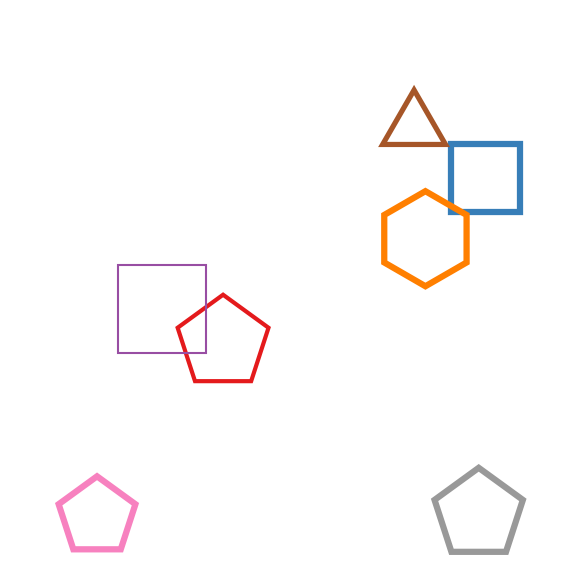[{"shape": "pentagon", "thickness": 2, "radius": 0.41, "center": [0.386, 0.406]}, {"shape": "square", "thickness": 3, "radius": 0.3, "center": [0.841, 0.691]}, {"shape": "square", "thickness": 1, "radius": 0.38, "center": [0.28, 0.465]}, {"shape": "hexagon", "thickness": 3, "radius": 0.41, "center": [0.737, 0.586]}, {"shape": "triangle", "thickness": 2.5, "radius": 0.31, "center": [0.717, 0.78]}, {"shape": "pentagon", "thickness": 3, "radius": 0.35, "center": [0.168, 0.104]}, {"shape": "pentagon", "thickness": 3, "radius": 0.4, "center": [0.829, 0.109]}]